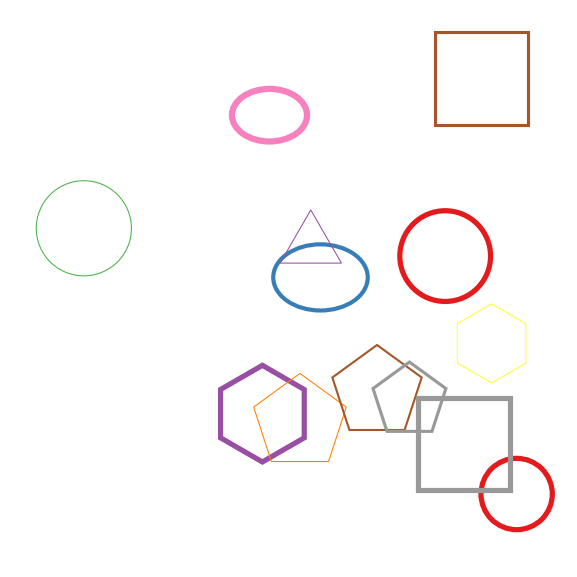[{"shape": "circle", "thickness": 2.5, "radius": 0.39, "center": [0.771, 0.556]}, {"shape": "circle", "thickness": 2.5, "radius": 0.31, "center": [0.895, 0.144]}, {"shape": "oval", "thickness": 2, "radius": 0.41, "center": [0.555, 0.519]}, {"shape": "circle", "thickness": 0.5, "radius": 0.41, "center": [0.145, 0.604]}, {"shape": "hexagon", "thickness": 2.5, "radius": 0.42, "center": [0.454, 0.283]}, {"shape": "triangle", "thickness": 0.5, "radius": 0.31, "center": [0.538, 0.574]}, {"shape": "pentagon", "thickness": 0.5, "radius": 0.42, "center": [0.519, 0.268]}, {"shape": "hexagon", "thickness": 0.5, "radius": 0.34, "center": [0.851, 0.404]}, {"shape": "square", "thickness": 1.5, "radius": 0.4, "center": [0.833, 0.864]}, {"shape": "pentagon", "thickness": 1, "radius": 0.41, "center": [0.653, 0.32]}, {"shape": "oval", "thickness": 3, "radius": 0.33, "center": [0.467, 0.8]}, {"shape": "pentagon", "thickness": 1.5, "radius": 0.33, "center": [0.709, 0.306]}, {"shape": "square", "thickness": 2.5, "radius": 0.4, "center": [0.803, 0.23]}]